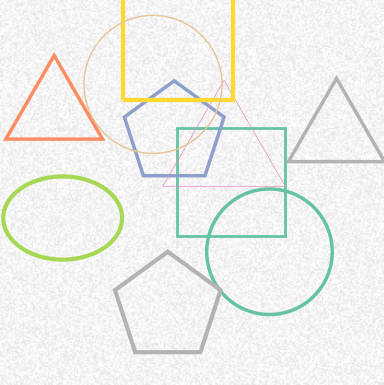[{"shape": "square", "thickness": 2, "radius": 0.7, "center": [0.6, 0.527]}, {"shape": "circle", "thickness": 2.5, "radius": 0.82, "center": [0.7, 0.346]}, {"shape": "triangle", "thickness": 2.5, "radius": 0.72, "center": [0.141, 0.711]}, {"shape": "pentagon", "thickness": 2.5, "radius": 0.68, "center": [0.452, 0.654]}, {"shape": "triangle", "thickness": 0.5, "radius": 0.92, "center": [0.582, 0.608]}, {"shape": "oval", "thickness": 3, "radius": 0.77, "center": [0.163, 0.434]}, {"shape": "square", "thickness": 3, "radius": 0.71, "center": [0.463, 0.882]}, {"shape": "circle", "thickness": 1, "radius": 0.9, "center": [0.397, 0.781]}, {"shape": "pentagon", "thickness": 3, "radius": 0.72, "center": [0.436, 0.202]}, {"shape": "triangle", "thickness": 2.5, "radius": 0.72, "center": [0.874, 0.652]}]